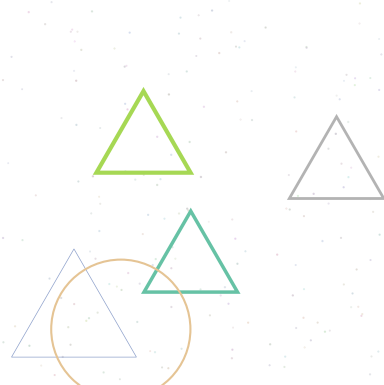[{"shape": "triangle", "thickness": 2.5, "radius": 0.7, "center": [0.495, 0.311]}, {"shape": "triangle", "thickness": 0.5, "radius": 0.94, "center": [0.192, 0.166]}, {"shape": "triangle", "thickness": 3, "radius": 0.71, "center": [0.373, 0.622]}, {"shape": "circle", "thickness": 1.5, "radius": 0.9, "center": [0.314, 0.145]}, {"shape": "triangle", "thickness": 2, "radius": 0.71, "center": [0.874, 0.555]}]